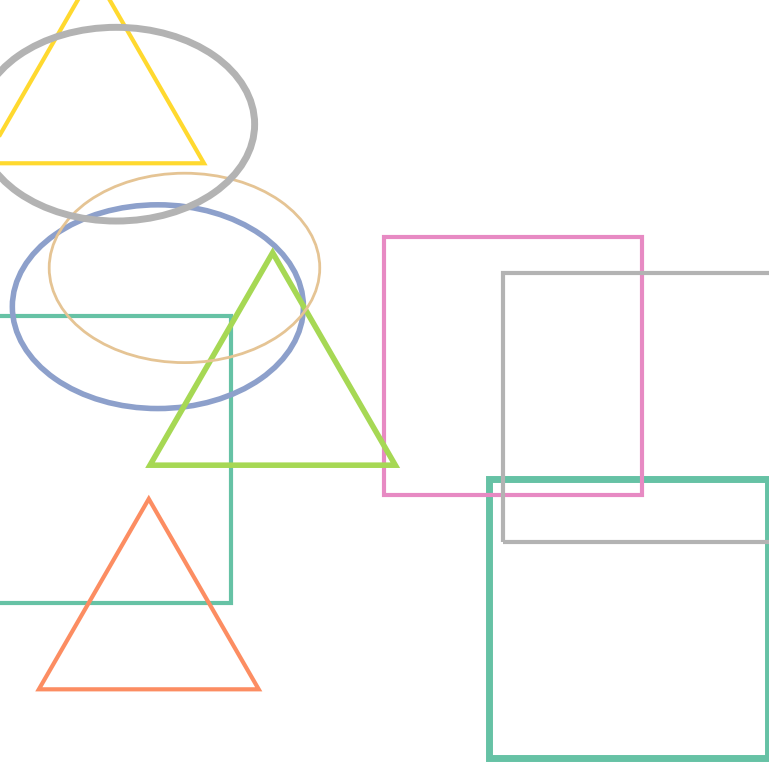[{"shape": "square", "thickness": 1.5, "radius": 0.93, "center": [0.113, 0.404]}, {"shape": "square", "thickness": 2.5, "radius": 0.91, "center": [0.816, 0.197]}, {"shape": "triangle", "thickness": 1.5, "radius": 0.82, "center": [0.193, 0.187]}, {"shape": "oval", "thickness": 2, "radius": 0.94, "center": [0.205, 0.602]}, {"shape": "square", "thickness": 1.5, "radius": 0.84, "center": [0.666, 0.524]}, {"shape": "triangle", "thickness": 2, "radius": 0.92, "center": [0.354, 0.488]}, {"shape": "triangle", "thickness": 1.5, "radius": 0.83, "center": [0.122, 0.871]}, {"shape": "oval", "thickness": 1, "radius": 0.88, "center": [0.24, 0.652]}, {"shape": "square", "thickness": 1.5, "radius": 0.87, "center": [0.828, 0.471]}, {"shape": "oval", "thickness": 2.5, "radius": 0.9, "center": [0.151, 0.839]}]